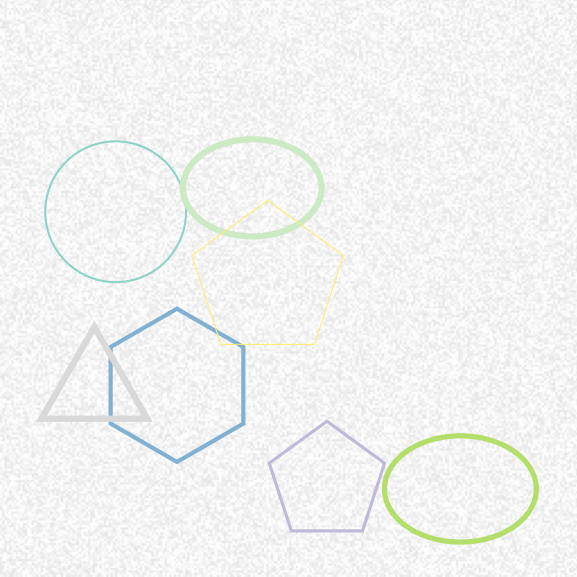[{"shape": "circle", "thickness": 1, "radius": 0.61, "center": [0.2, 0.632]}, {"shape": "pentagon", "thickness": 1.5, "radius": 0.52, "center": [0.566, 0.165]}, {"shape": "hexagon", "thickness": 2, "radius": 0.66, "center": [0.306, 0.332]}, {"shape": "oval", "thickness": 2.5, "radius": 0.66, "center": [0.797, 0.152]}, {"shape": "triangle", "thickness": 3, "radius": 0.53, "center": [0.163, 0.327]}, {"shape": "oval", "thickness": 3, "radius": 0.6, "center": [0.437, 0.674]}, {"shape": "pentagon", "thickness": 0.5, "radius": 0.69, "center": [0.464, 0.514]}]